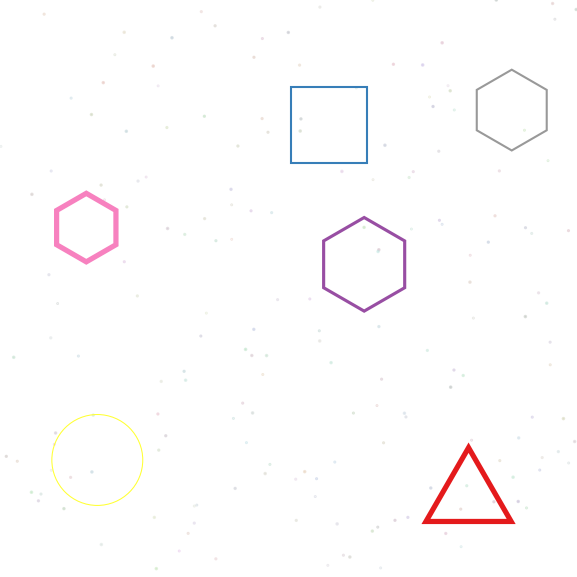[{"shape": "triangle", "thickness": 2.5, "radius": 0.43, "center": [0.811, 0.139]}, {"shape": "square", "thickness": 1, "radius": 0.33, "center": [0.57, 0.783]}, {"shape": "hexagon", "thickness": 1.5, "radius": 0.41, "center": [0.631, 0.541]}, {"shape": "circle", "thickness": 0.5, "radius": 0.39, "center": [0.168, 0.203]}, {"shape": "hexagon", "thickness": 2.5, "radius": 0.3, "center": [0.149, 0.605]}, {"shape": "hexagon", "thickness": 1, "radius": 0.35, "center": [0.886, 0.809]}]